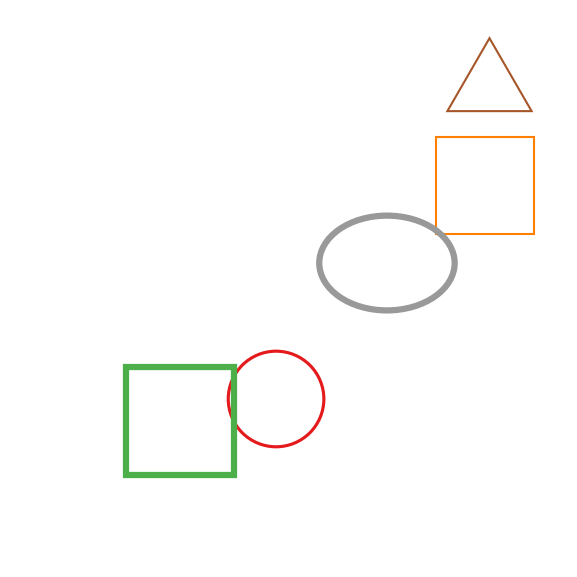[{"shape": "circle", "thickness": 1.5, "radius": 0.41, "center": [0.478, 0.308]}, {"shape": "square", "thickness": 3, "radius": 0.47, "center": [0.312, 0.27]}, {"shape": "square", "thickness": 1, "radius": 0.42, "center": [0.84, 0.678]}, {"shape": "triangle", "thickness": 1, "radius": 0.42, "center": [0.848, 0.849]}, {"shape": "oval", "thickness": 3, "radius": 0.59, "center": [0.67, 0.544]}]